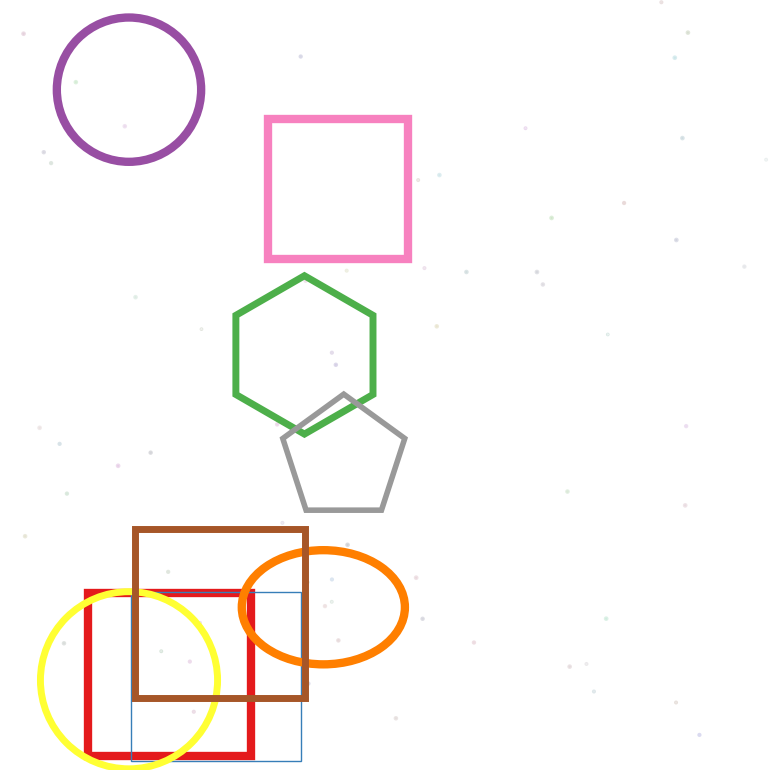[{"shape": "square", "thickness": 3, "radius": 0.53, "center": [0.22, 0.124]}, {"shape": "square", "thickness": 0.5, "radius": 0.55, "center": [0.28, 0.122]}, {"shape": "hexagon", "thickness": 2.5, "radius": 0.51, "center": [0.395, 0.539]}, {"shape": "circle", "thickness": 3, "radius": 0.47, "center": [0.168, 0.884]}, {"shape": "oval", "thickness": 3, "radius": 0.53, "center": [0.42, 0.211]}, {"shape": "circle", "thickness": 2.5, "radius": 0.58, "center": [0.168, 0.117]}, {"shape": "square", "thickness": 2.5, "radius": 0.55, "center": [0.286, 0.203]}, {"shape": "square", "thickness": 3, "radius": 0.45, "center": [0.439, 0.754]}, {"shape": "pentagon", "thickness": 2, "radius": 0.42, "center": [0.446, 0.405]}]